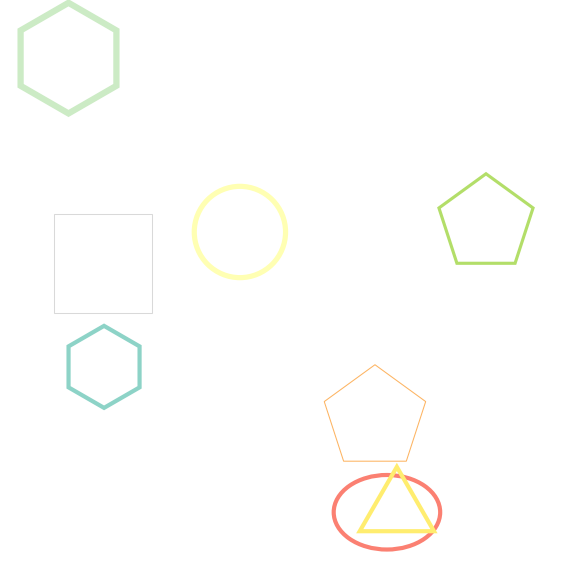[{"shape": "hexagon", "thickness": 2, "radius": 0.35, "center": [0.18, 0.364]}, {"shape": "circle", "thickness": 2.5, "radius": 0.4, "center": [0.415, 0.597]}, {"shape": "oval", "thickness": 2, "radius": 0.46, "center": [0.67, 0.112]}, {"shape": "pentagon", "thickness": 0.5, "radius": 0.46, "center": [0.649, 0.275]}, {"shape": "pentagon", "thickness": 1.5, "radius": 0.43, "center": [0.842, 0.613]}, {"shape": "square", "thickness": 0.5, "radius": 0.43, "center": [0.179, 0.543]}, {"shape": "hexagon", "thickness": 3, "radius": 0.48, "center": [0.119, 0.898]}, {"shape": "triangle", "thickness": 2, "radius": 0.37, "center": [0.687, 0.116]}]